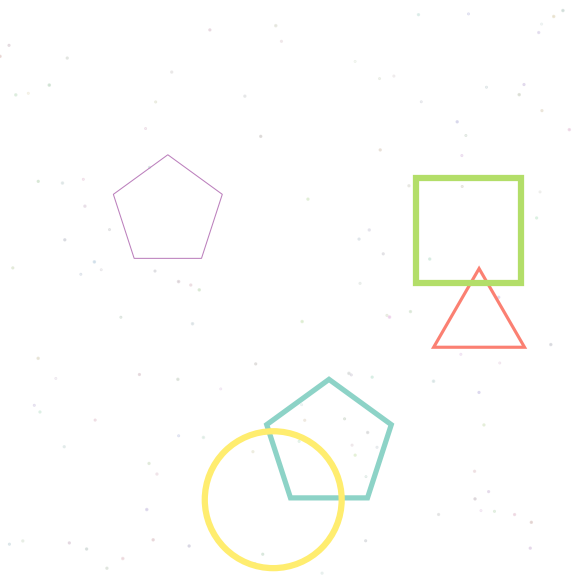[{"shape": "pentagon", "thickness": 2.5, "radius": 0.57, "center": [0.57, 0.229]}, {"shape": "triangle", "thickness": 1.5, "radius": 0.45, "center": [0.83, 0.443]}, {"shape": "square", "thickness": 3, "radius": 0.45, "center": [0.812, 0.6]}, {"shape": "pentagon", "thickness": 0.5, "radius": 0.5, "center": [0.291, 0.632]}, {"shape": "circle", "thickness": 3, "radius": 0.59, "center": [0.473, 0.134]}]